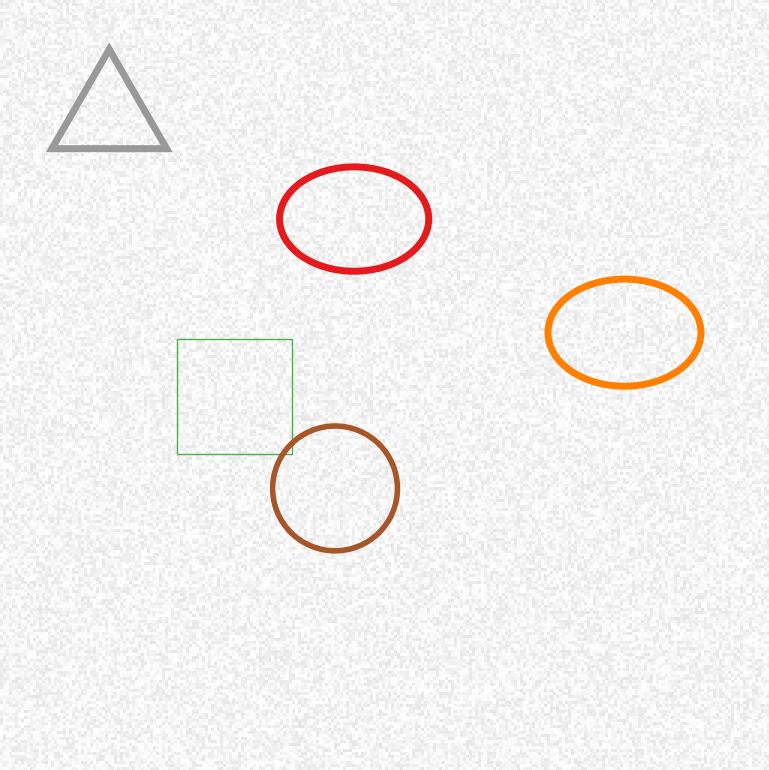[{"shape": "oval", "thickness": 2.5, "radius": 0.48, "center": [0.46, 0.716]}, {"shape": "square", "thickness": 0.5, "radius": 0.38, "center": [0.305, 0.485]}, {"shape": "oval", "thickness": 2.5, "radius": 0.5, "center": [0.811, 0.568]}, {"shape": "circle", "thickness": 2, "radius": 0.41, "center": [0.435, 0.366]}, {"shape": "triangle", "thickness": 2.5, "radius": 0.43, "center": [0.142, 0.85]}]